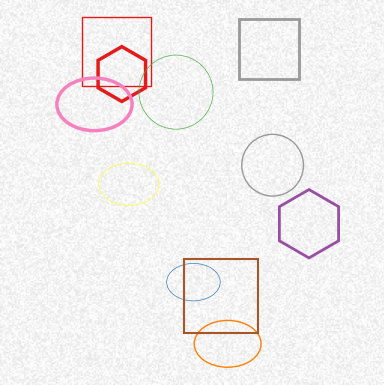[{"shape": "hexagon", "thickness": 2.5, "radius": 0.36, "center": [0.316, 0.808]}, {"shape": "square", "thickness": 1, "radius": 0.45, "center": [0.303, 0.867]}, {"shape": "oval", "thickness": 0.5, "radius": 0.35, "center": [0.502, 0.267]}, {"shape": "circle", "thickness": 0.5, "radius": 0.48, "center": [0.457, 0.761]}, {"shape": "hexagon", "thickness": 2, "radius": 0.44, "center": [0.803, 0.419]}, {"shape": "oval", "thickness": 1, "radius": 0.43, "center": [0.591, 0.107]}, {"shape": "oval", "thickness": 0.5, "radius": 0.39, "center": [0.334, 0.521]}, {"shape": "square", "thickness": 1.5, "radius": 0.48, "center": [0.574, 0.231]}, {"shape": "oval", "thickness": 2.5, "radius": 0.49, "center": [0.245, 0.729]}, {"shape": "square", "thickness": 2, "radius": 0.39, "center": [0.699, 0.873]}, {"shape": "circle", "thickness": 1, "radius": 0.4, "center": [0.708, 0.571]}]